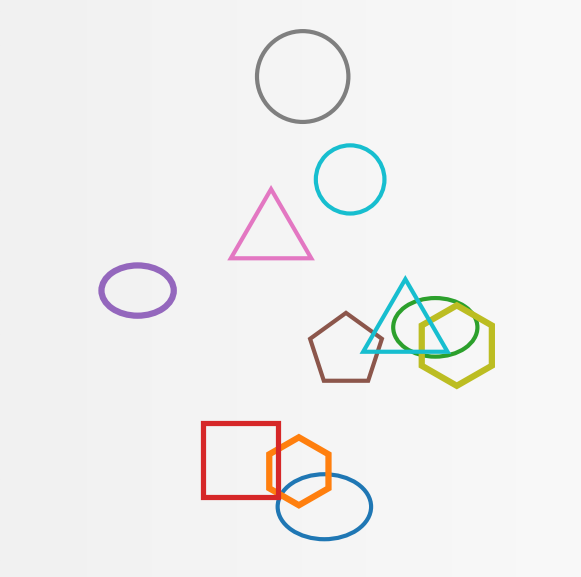[{"shape": "oval", "thickness": 2, "radius": 0.4, "center": [0.558, 0.122]}, {"shape": "hexagon", "thickness": 3, "radius": 0.29, "center": [0.514, 0.183]}, {"shape": "oval", "thickness": 2, "radius": 0.36, "center": [0.749, 0.432]}, {"shape": "square", "thickness": 2.5, "radius": 0.32, "center": [0.414, 0.203]}, {"shape": "oval", "thickness": 3, "radius": 0.31, "center": [0.237, 0.496]}, {"shape": "pentagon", "thickness": 2, "radius": 0.32, "center": [0.595, 0.392]}, {"shape": "triangle", "thickness": 2, "radius": 0.4, "center": [0.466, 0.592]}, {"shape": "circle", "thickness": 2, "radius": 0.39, "center": [0.521, 0.867]}, {"shape": "hexagon", "thickness": 3, "radius": 0.35, "center": [0.786, 0.401]}, {"shape": "triangle", "thickness": 2, "radius": 0.42, "center": [0.697, 0.432]}, {"shape": "circle", "thickness": 2, "radius": 0.3, "center": [0.602, 0.688]}]